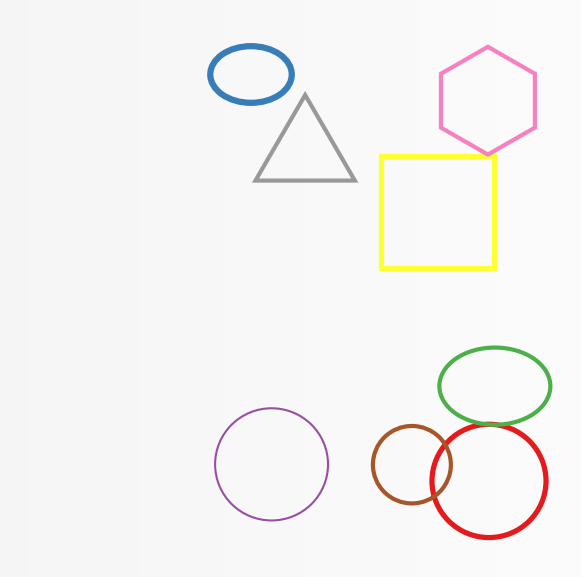[{"shape": "circle", "thickness": 2.5, "radius": 0.49, "center": [0.841, 0.166]}, {"shape": "oval", "thickness": 3, "radius": 0.35, "center": [0.432, 0.87]}, {"shape": "oval", "thickness": 2, "radius": 0.48, "center": [0.851, 0.33]}, {"shape": "circle", "thickness": 1, "radius": 0.49, "center": [0.467, 0.195]}, {"shape": "square", "thickness": 2.5, "radius": 0.49, "center": [0.753, 0.632]}, {"shape": "circle", "thickness": 2, "radius": 0.34, "center": [0.709, 0.194]}, {"shape": "hexagon", "thickness": 2, "radius": 0.47, "center": [0.839, 0.825]}, {"shape": "triangle", "thickness": 2, "radius": 0.49, "center": [0.525, 0.736]}]